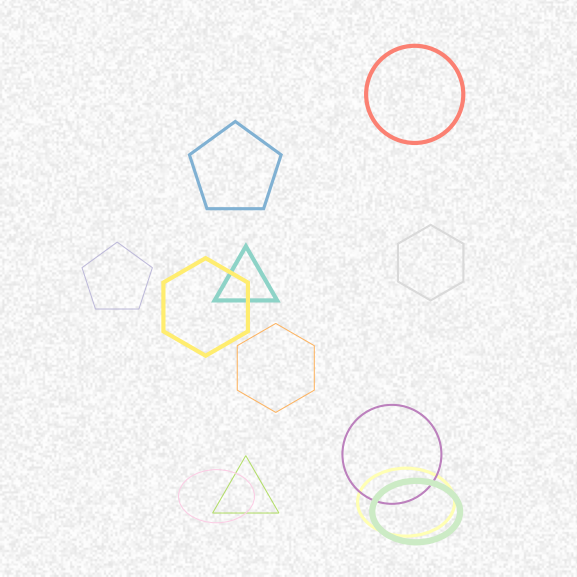[{"shape": "triangle", "thickness": 2, "radius": 0.31, "center": [0.426, 0.51]}, {"shape": "oval", "thickness": 1.5, "radius": 0.42, "center": [0.703, 0.13]}, {"shape": "pentagon", "thickness": 0.5, "radius": 0.32, "center": [0.203, 0.516]}, {"shape": "circle", "thickness": 2, "radius": 0.42, "center": [0.718, 0.836]}, {"shape": "pentagon", "thickness": 1.5, "radius": 0.42, "center": [0.407, 0.705]}, {"shape": "hexagon", "thickness": 0.5, "radius": 0.39, "center": [0.478, 0.362]}, {"shape": "triangle", "thickness": 0.5, "radius": 0.33, "center": [0.426, 0.144]}, {"shape": "oval", "thickness": 0.5, "radius": 0.33, "center": [0.375, 0.14]}, {"shape": "hexagon", "thickness": 1, "radius": 0.33, "center": [0.746, 0.544]}, {"shape": "circle", "thickness": 1, "radius": 0.43, "center": [0.679, 0.212]}, {"shape": "oval", "thickness": 3, "radius": 0.38, "center": [0.721, 0.113]}, {"shape": "hexagon", "thickness": 2, "radius": 0.42, "center": [0.356, 0.468]}]